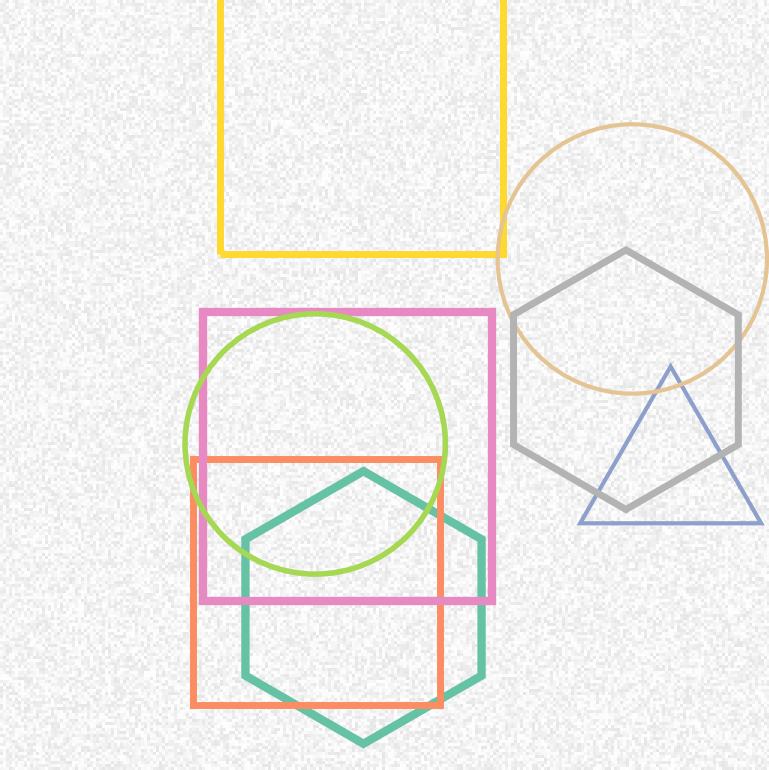[{"shape": "hexagon", "thickness": 3, "radius": 0.89, "center": [0.472, 0.211]}, {"shape": "square", "thickness": 2.5, "radius": 0.8, "center": [0.411, 0.244]}, {"shape": "triangle", "thickness": 1.5, "radius": 0.68, "center": [0.871, 0.388]}, {"shape": "square", "thickness": 3, "radius": 0.94, "center": [0.451, 0.407]}, {"shape": "circle", "thickness": 2, "radius": 0.85, "center": [0.409, 0.423]}, {"shape": "square", "thickness": 2.5, "radius": 0.92, "center": [0.47, 0.853]}, {"shape": "circle", "thickness": 1.5, "radius": 0.87, "center": [0.821, 0.664]}, {"shape": "hexagon", "thickness": 2.5, "radius": 0.84, "center": [0.813, 0.507]}]